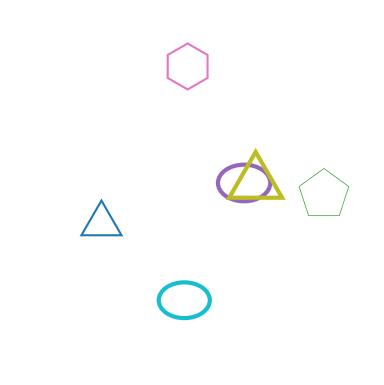[{"shape": "triangle", "thickness": 1.5, "radius": 0.3, "center": [0.264, 0.419]}, {"shape": "pentagon", "thickness": 0.5, "radius": 0.34, "center": [0.841, 0.495]}, {"shape": "oval", "thickness": 3, "radius": 0.34, "center": [0.634, 0.525]}, {"shape": "hexagon", "thickness": 1.5, "radius": 0.3, "center": [0.487, 0.827]}, {"shape": "triangle", "thickness": 3, "radius": 0.4, "center": [0.664, 0.526]}, {"shape": "oval", "thickness": 3, "radius": 0.33, "center": [0.479, 0.22]}]